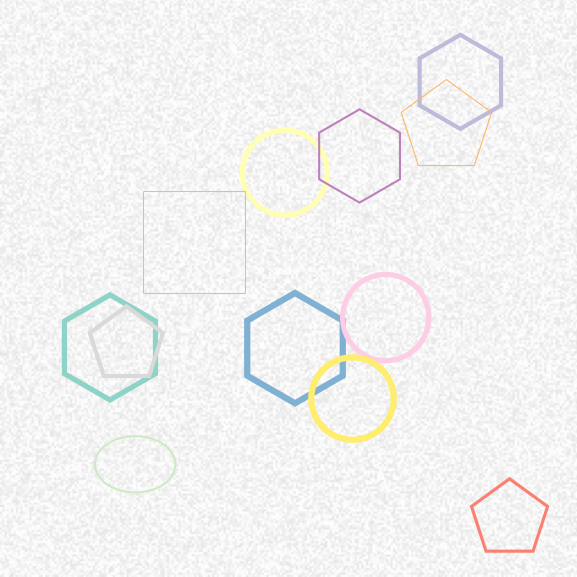[{"shape": "hexagon", "thickness": 2.5, "radius": 0.46, "center": [0.19, 0.398]}, {"shape": "circle", "thickness": 2.5, "radius": 0.37, "center": [0.493, 0.7]}, {"shape": "hexagon", "thickness": 2, "radius": 0.41, "center": [0.797, 0.857]}, {"shape": "pentagon", "thickness": 1.5, "radius": 0.35, "center": [0.882, 0.101]}, {"shape": "hexagon", "thickness": 3, "radius": 0.48, "center": [0.511, 0.396]}, {"shape": "pentagon", "thickness": 0.5, "radius": 0.41, "center": [0.773, 0.779]}, {"shape": "square", "thickness": 0.5, "radius": 0.44, "center": [0.336, 0.58]}, {"shape": "circle", "thickness": 2.5, "radius": 0.37, "center": [0.668, 0.449]}, {"shape": "pentagon", "thickness": 2, "radius": 0.33, "center": [0.219, 0.402]}, {"shape": "hexagon", "thickness": 1, "radius": 0.4, "center": [0.623, 0.729]}, {"shape": "oval", "thickness": 1, "radius": 0.35, "center": [0.234, 0.195]}, {"shape": "circle", "thickness": 3, "radius": 0.36, "center": [0.61, 0.309]}]